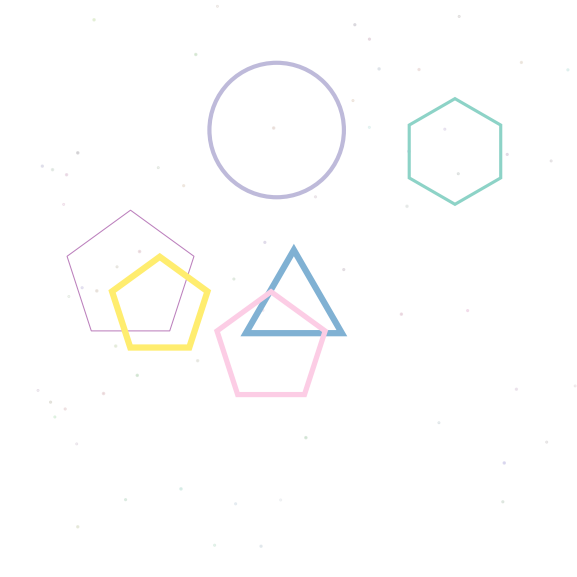[{"shape": "hexagon", "thickness": 1.5, "radius": 0.46, "center": [0.788, 0.737]}, {"shape": "circle", "thickness": 2, "radius": 0.58, "center": [0.479, 0.774]}, {"shape": "triangle", "thickness": 3, "radius": 0.48, "center": [0.509, 0.47]}, {"shape": "pentagon", "thickness": 2.5, "radius": 0.49, "center": [0.469, 0.396]}, {"shape": "pentagon", "thickness": 0.5, "radius": 0.58, "center": [0.226, 0.52]}, {"shape": "pentagon", "thickness": 3, "radius": 0.43, "center": [0.277, 0.468]}]